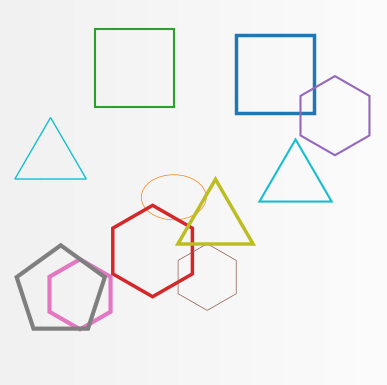[{"shape": "square", "thickness": 2.5, "radius": 0.51, "center": [0.71, 0.808]}, {"shape": "oval", "thickness": 0.5, "radius": 0.42, "center": [0.448, 0.488]}, {"shape": "square", "thickness": 1.5, "radius": 0.5, "center": [0.347, 0.823]}, {"shape": "hexagon", "thickness": 2.5, "radius": 0.59, "center": [0.394, 0.348]}, {"shape": "hexagon", "thickness": 1.5, "radius": 0.51, "center": [0.864, 0.7]}, {"shape": "hexagon", "thickness": 0.5, "radius": 0.43, "center": [0.535, 0.28]}, {"shape": "hexagon", "thickness": 3, "radius": 0.45, "center": [0.206, 0.236]}, {"shape": "pentagon", "thickness": 3, "radius": 0.6, "center": [0.157, 0.243]}, {"shape": "triangle", "thickness": 2.5, "radius": 0.56, "center": [0.556, 0.422]}, {"shape": "triangle", "thickness": 1, "radius": 0.53, "center": [0.131, 0.588]}, {"shape": "triangle", "thickness": 1.5, "radius": 0.54, "center": [0.763, 0.53]}]